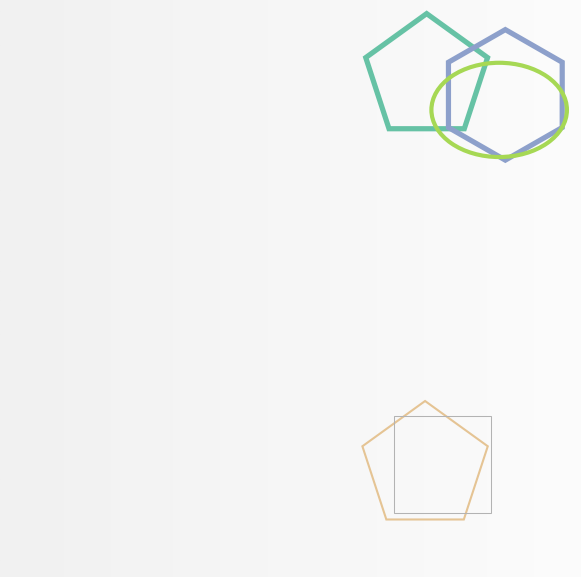[{"shape": "pentagon", "thickness": 2.5, "radius": 0.55, "center": [0.734, 0.865]}, {"shape": "hexagon", "thickness": 2.5, "radius": 0.56, "center": [0.869, 0.835]}, {"shape": "oval", "thickness": 2, "radius": 0.58, "center": [0.859, 0.809]}, {"shape": "pentagon", "thickness": 1, "radius": 0.57, "center": [0.731, 0.191]}, {"shape": "square", "thickness": 0.5, "radius": 0.42, "center": [0.761, 0.195]}]